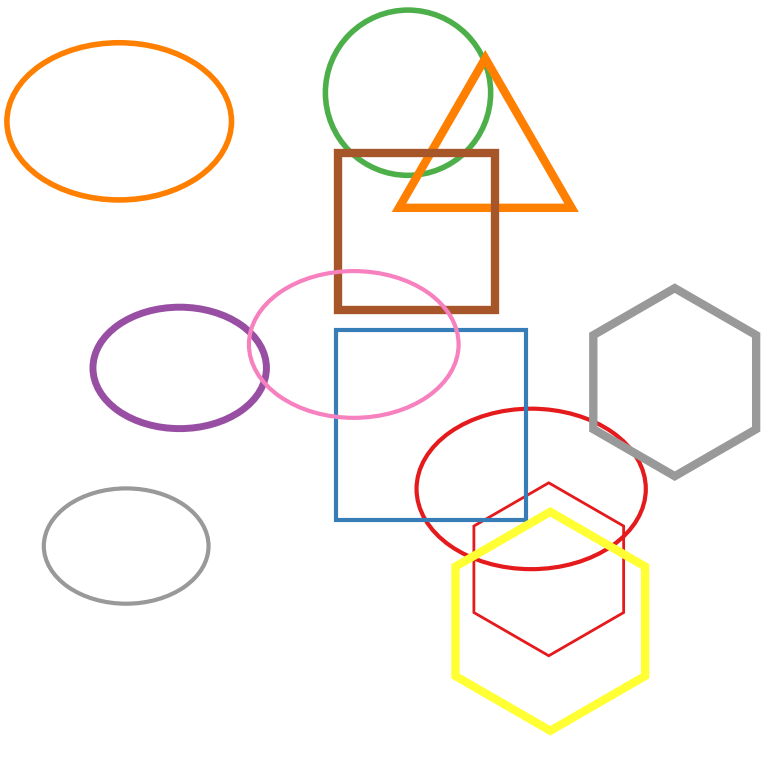[{"shape": "hexagon", "thickness": 1, "radius": 0.56, "center": [0.713, 0.261]}, {"shape": "oval", "thickness": 1.5, "radius": 0.74, "center": [0.69, 0.365]}, {"shape": "square", "thickness": 1.5, "radius": 0.62, "center": [0.56, 0.449]}, {"shape": "circle", "thickness": 2, "radius": 0.54, "center": [0.53, 0.88]}, {"shape": "oval", "thickness": 2.5, "radius": 0.56, "center": [0.233, 0.522]}, {"shape": "triangle", "thickness": 3, "radius": 0.65, "center": [0.63, 0.795]}, {"shape": "oval", "thickness": 2, "radius": 0.73, "center": [0.155, 0.842]}, {"shape": "hexagon", "thickness": 3, "radius": 0.71, "center": [0.715, 0.193]}, {"shape": "square", "thickness": 3, "radius": 0.51, "center": [0.541, 0.7]}, {"shape": "oval", "thickness": 1.5, "radius": 0.68, "center": [0.459, 0.553]}, {"shape": "oval", "thickness": 1.5, "radius": 0.53, "center": [0.164, 0.291]}, {"shape": "hexagon", "thickness": 3, "radius": 0.61, "center": [0.876, 0.504]}]